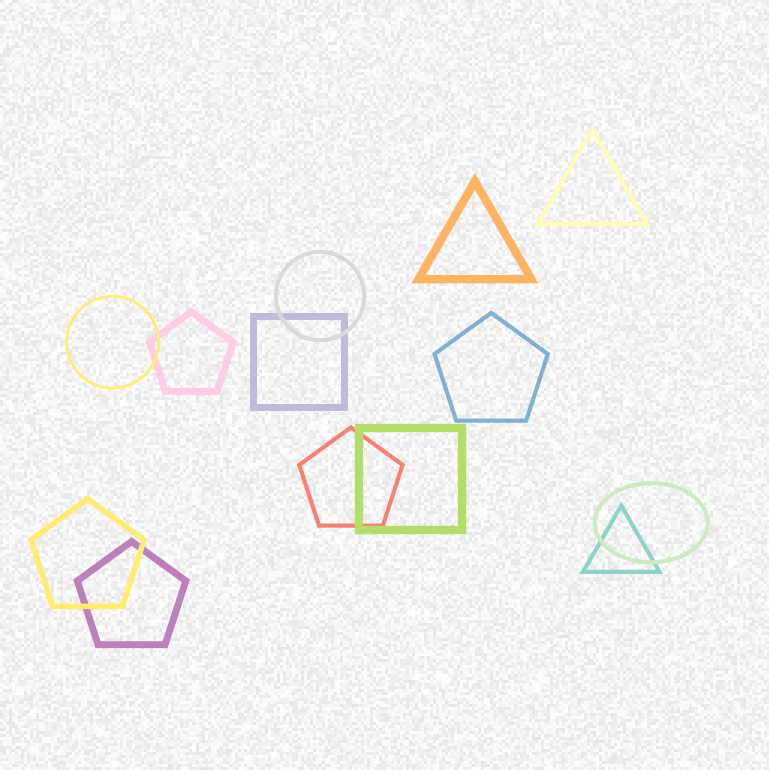[{"shape": "triangle", "thickness": 1.5, "radius": 0.29, "center": [0.807, 0.286]}, {"shape": "triangle", "thickness": 1.5, "radius": 0.41, "center": [0.769, 0.75]}, {"shape": "square", "thickness": 2.5, "radius": 0.3, "center": [0.387, 0.53]}, {"shape": "pentagon", "thickness": 1.5, "radius": 0.35, "center": [0.456, 0.374]}, {"shape": "pentagon", "thickness": 1.5, "radius": 0.39, "center": [0.638, 0.516]}, {"shape": "triangle", "thickness": 3, "radius": 0.42, "center": [0.617, 0.68]}, {"shape": "square", "thickness": 3, "radius": 0.33, "center": [0.533, 0.378]}, {"shape": "pentagon", "thickness": 2.5, "radius": 0.29, "center": [0.248, 0.538]}, {"shape": "circle", "thickness": 1.5, "radius": 0.29, "center": [0.416, 0.616]}, {"shape": "pentagon", "thickness": 2.5, "radius": 0.37, "center": [0.171, 0.223]}, {"shape": "oval", "thickness": 1.5, "radius": 0.37, "center": [0.846, 0.321]}, {"shape": "pentagon", "thickness": 2, "radius": 0.39, "center": [0.114, 0.275]}, {"shape": "circle", "thickness": 1, "radius": 0.3, "center": [0.146, 0.556]}]